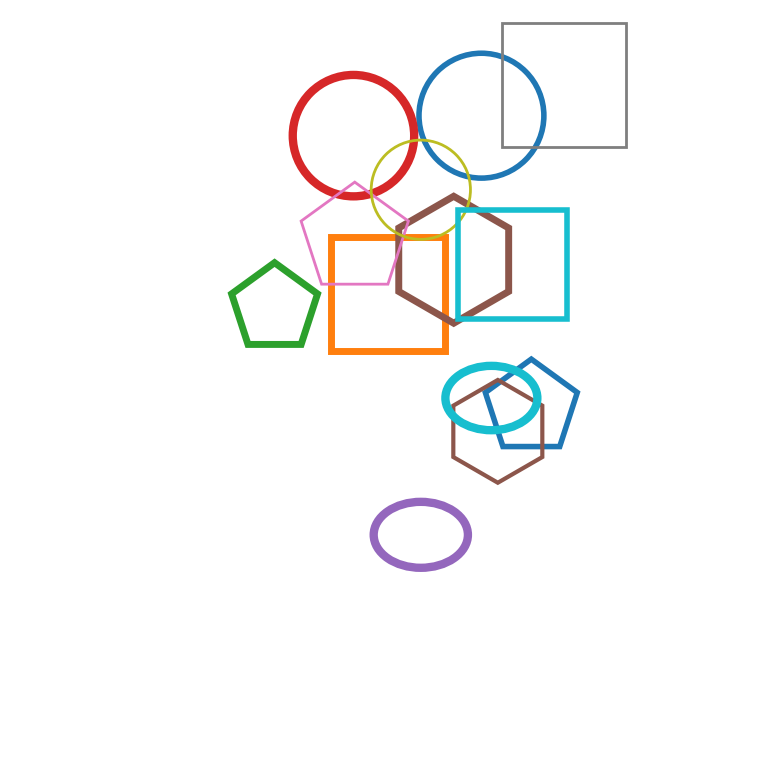[{"shape": "pentagon", "thickness": 2, "radius": 0.31, "center": [0.69, 0.471]}, {"shape": "circle", "thickness": 2, "radius": 0.41, "center": [0.625, 0.85]}, {"shape": "square", "thickness": 2.5, "radius": 0.37, "center": [0.504, 0.618]}, {"shape": "pentagon", "thickness": 2.5, "radius": 0.29, "center": [0.357, 0.6]}, {"shape": "circle", "thickness": 3, "radius": 0.39, "center": [0.459, 0.824]}, {"shape": "oval", "thickness": 3, "radius": 0.31, "center": [0.547, 0.305]}, {"shape": "hexagon", "thickness": 2.5, "radius": 0.41, "center": [0.589, 0.663]}, {"shape": "hexagon", "thickness": 1.5, "radius": 0.33, "center": [0.647, 0.44]}, {"shape": "pentagon", "thickness": 1, "radius": 0.37, "center": [0.461, 0.69]}, {"shape": "square", "thickness": 1, "radius": 0.4, "center": [0.732, 0.89]}, {"shape": "circle", "thickness": 1, "radius": 0.32, "center": [0.547, 0.754]}, {"shape": "oval", "thickness": 3, "radius": 0.3, "center": [0.638, 0.483]}, {"shape": "square", "thickness": 2, "radius": 0.35, "center": [0.666, 0.657]}]